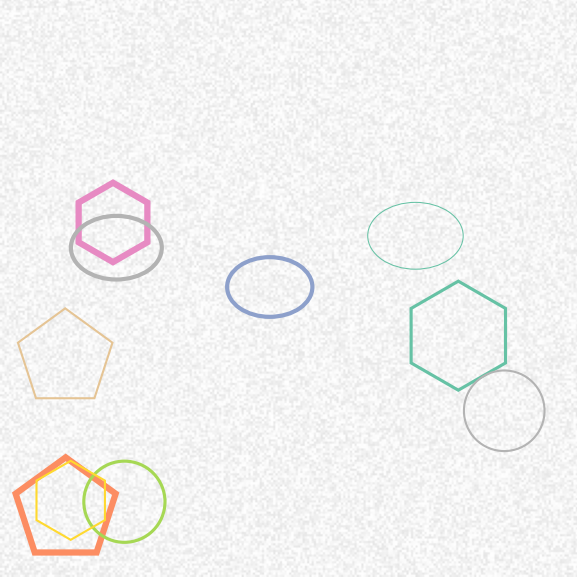[{"shape": "hexagon", "thickness": 1.5, "radius": 0.47, "center": [0.794, 0.418]}, {"shape": "oval", "thickness": 0.5, "radius": 0.41, "center": [0.719, 0.591]}, {"shape": "pentagon", "thickness": 3, "radius": 0.46, "center": [0.114, 0.116]}, {"shape": "oval", "thickness": 2, "radius": 0.37, "center": [0.467, 0.502]}, {"shape": "hexagon", "thickness": 3, "radius": 0.34, "center": [0.196, 0.614]}, {"shape": "circle", "thickness": 1.5, "radius": 0.35, "center": [0.215, 0.13]}, {"shape": "hexagon", "thickness": 1, "radius": 0.34, "center": [0.122, 0.133]}, {"shape": "pentagon", "thickness": 1, "radius": 0.43, "center": [0.113, 0.379]}, {"shape": "oval", "thickness": 2, "radius": 0.39, "center": [0.201, 0.57]}, {"shape": "circle", "thickness": 1, "radius": 0.35, "center": [0.873, 0.288]}]